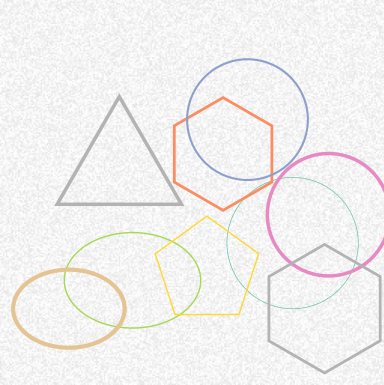[{"shape": "circle", "thickness": 0.5, "radius": 0.85, "center": [0.76, 0.369]}, {"shape": "hexagon", "thickness": 2, "radius": 0.73, "center": [0.579, 0.6]}, {"shape": "circle", "thickness": 1.5, "radius": 0.78, "center": [0.643, 0.689]}, {"shape": "circle", "thickness": 2.5, "radius": 0.79, "center": [0.853, 0.442]}, {"shape": "oval", "thickness": 1, "radius": 0.89, "center": [0.344, 0.272]}, {"shape": "pentagon", "thickness": 1, "radius": 0.71, "center": [0.538, 0.297]}, {"shape": "oval", "thickness": 3, "radius": 0.72, "center": [0.179, 0.198]}, {"shape": "triangle", "thickness": 2.5, "radius": 0.93, "center": [0.31, 0.563]}, {"shape": "hexagon", "thickness": 2, "radius": 0.83, "center": [0.843, 0.198]}]